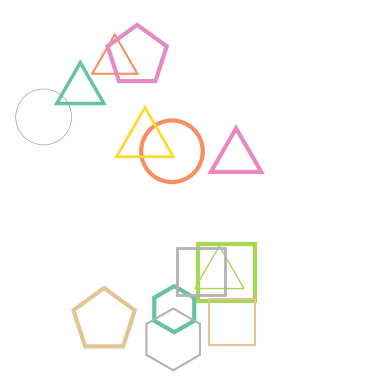[{"shape": "triangle", "thickness": 2.5, "radius": 0.35, "center": [0.209, 0.767]}, {"shape": "hexagon", "thickness": 3, "radius": 0.3, "center": [0.453, 0.197]}, {"shape": "triangle", "thickness": 1.5, "radius": 0.34, "center": [0.298, 0.842]}, {"shape": "circle", "thickness": 3, "radius": 0.4, "center": [0.447, 0.607]}, {"shape": "circle", "thickness": 0.5, "radius": 0.36, "center": [0.114, 0.696]}, {"shape": "pentagon", "thickness": 3, "radius": 0.4, "center": [0.356, 0.855]}, {"shape": "triangle", "thickness": 3, "radius": 0.38, "center": [0.613, 0.591]}, {"shape": "square", "thickness": 3, "radius": 0.37, "center": [0.589, 0.293]}, {"shape": "triangle", "thickness": 1, "radius": 0.37, "center": [0.57, 0.287]}, {"shape": "triangle", "thickness": 2, "radius": 0.43, "center": [0.376, 0.635]}, {"shape": "pentagon", "thickness": 3, "radius": 0.42, "center": [0.27, 0.168]}, {"shape": "square", "thickness": 1.5, "radius": 0.3, "center": [0.603, 0.164]}, {"shape": "hexagon", "thickness": 1.5, "radius": 0.4, "center": [0.45, 0.118]}, {"shape": "square", "thickness": 2, "radius": 0.31, "center": [0.522, 0.295]}]